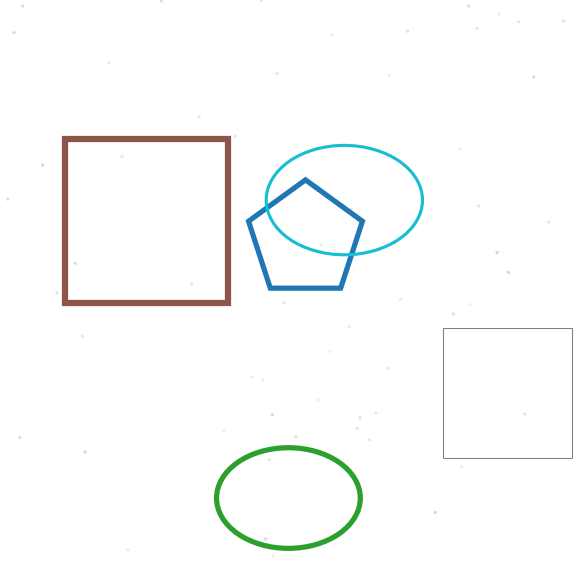[{"shape": "pentagon", "thickness": 2.5, "radius": 0.52, "center": [0.529, 0.584]}, {"shape": "oval", "thickness": 2.5, "radius": 0.62, "center": [0.499, 0.137]}, {"shape": "square", "thickness": 3, "radius": 0.71, "center": [0.254, 0.616]}, {"shape": "square", "thickness": 0.5, "radius": 0.56, "center": [0.879, 0.318]}, {"shape": "oval", "thickness": 1.5, "radius": 0.68, "center": [0.596, 0.653]}]